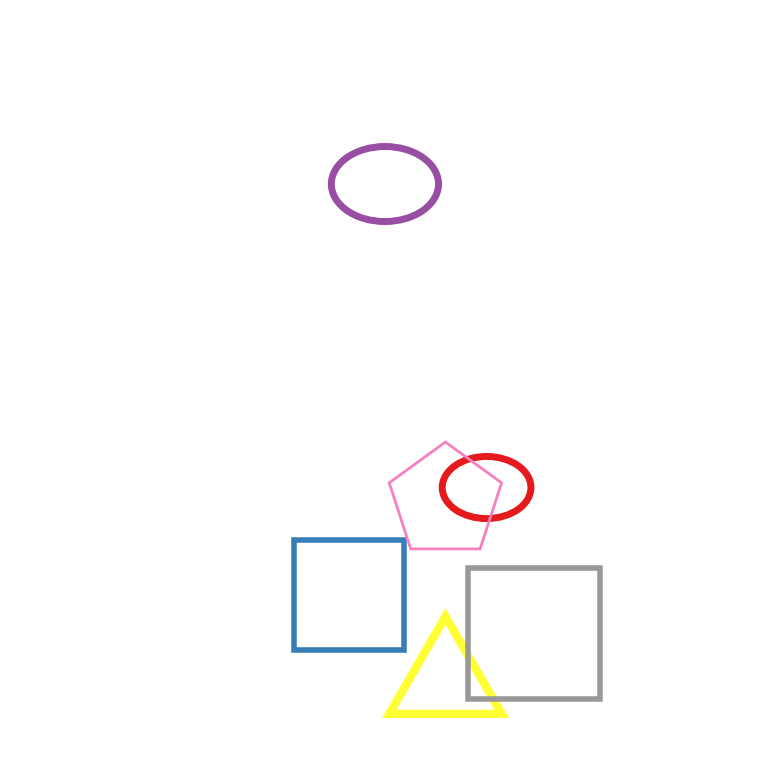[{"shape": "oval", "thickness": 2.5, "radius": 0.29, "center": [0.632, 0.367]}, {"shape": "square", "thickness": 2, "radius": 0.36, "center": [0.453, 0.227]}, {"shape": "oval", "thickness": 2.5, "radius": 0.35, "center": [0.5, 0.761]}, {"shape": "triangle", "thickness": 3, "radius": 0.42, "center": [0.579, 0.115]}, {"shape": "pentagon", "thickness": 1, "radius": 0.38, "center": [0.578, 0.349]}, {"shape": "square", "thickness": 2, "radius": 0.43, "center": [0.694, 0.177]}]